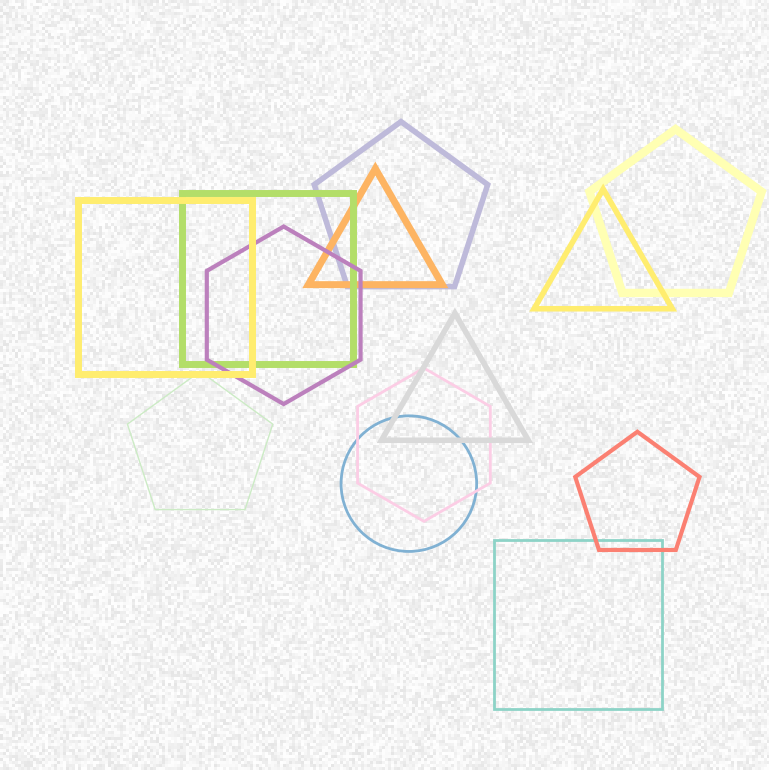[{"shape": "square", "thickness": 1, "radius": 0.55, "center": [0.751, 0.189]}, {"shape": "pentagon", "thickness": 3, "radius": 0.59, "center": [0.877, 0.715]}, {"shape": "pentagon", "thickness": 2, "radius": 0.59, "center": [0.521, 0.724]}, {"shape": "pentagon", "thickness": 1.5, "radius": 0.42, "center": [0.828, 0.354]}, {"shape": "circle", "thickness": 1, "radius": 0.44, "center": [0.531, 0.372]}, {"shape": "triangle", "thickness": 2.5, "radius": 0.5, "center": [0.487, 0.681]}, {"shape": "square", "thickness": 2.5, "radius": 0.56, "center": [0.348, 0.638]}, {"shape": "hexagon", "thickness": 1, "radius": 0.5, "center": [0.551, 0.422]}, {"shape": "triangle", "thickness": 2, "radius": 0.55, "center": [0.591, 0.483]}, {"shape": "hexagon", "thickness": 1.5, "radius": 0.58, "center": [0.368, 0.591]}, {"shape": "pentagon", "thickness": 0.5, "radius": 0.5, "center": [0.26, 0.418]}, {"shape": "triangle", "thickness": 2, "radius": 0.52, "center": [0.783, 0.651]}, {"shape": "square", "thickness": 2.5, "radius": 0.56, "center": [0.214, 0.627]}]